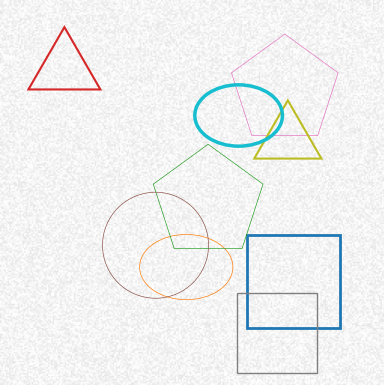[{"shape": "square", "thickness": 2, "radius": 0.6, "center": [0.763, 0.269]}, {"shape": "oval", "thickness": 0.5, "radius": 0.61, "center": [0.484, 0.306]}, {"shape": "pentagon", "thickness": 0.5, "radius": 0.75, "center": [0.541, 0.475]}, {"shape": "triangle", "thickness": 1.5, "radius": 0.54, "center": [0.167, 0.822]}, {"shape": "circle", "thickness": 0.5, "radius": 0.69, "center": [0.404, 0.363]}, {"shape": "pentagon", "thickness": 0.5, "radius": 0.73, "center": [0.74, 0.766]}, {"shape": "square", "thickness": 1, "radius": 0.52, "center": [0.72, 0.135]}, {"shape": "triangle", "thickness": 1.5, "radius": 0.5, "center": [0.748, 0.638]}, {"shape": "oval", "thickness": 2.5, "radius": 0.57, "center": [0.62, 0.7]}]